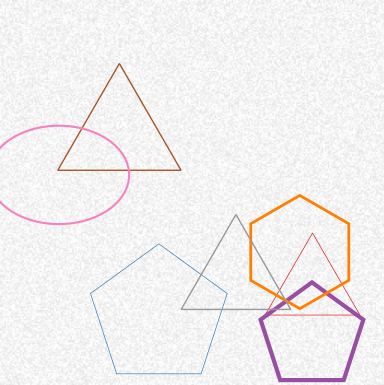[{"shape": "triangle", "thickness": 0.5, "radius": 0.71, "center": [0.812, 0.253]}, {"shape": "pentagon", "thickness": 0.5, "radius": 0.93, "center": [0.413, 0.18]}, {"shape": "pentagon", "thickness": 3, "radius": 0.7, "center": [0.81, 0.126]}, {"shape": "hexagon", "thickness": 2, "radius": 0.74, "center": [0.779, 0.345]}, {"shape": "triangle", "thickness": 1, "radius": 0.92, "center": [0.31, 0.65]}, {"shape": "oval", "thickness": 1.5, "radius": 0.91, "center": [0.153, 0.546]}, {"shape": "triangle", "thickness": 1, "radius": 0.82, "center": [0.613, 0.278]}]